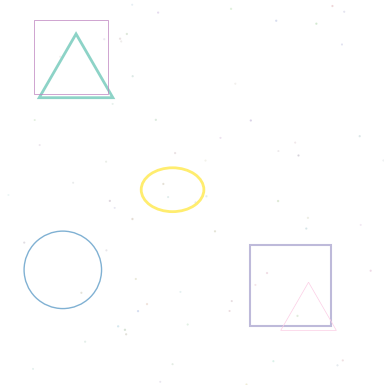[{"shape": "triangle", "thickness": 2, "radius": 0.55, "center": [0.198, 0.801]}, {"shape": "square", "thickness": 1.5, "radius": 0.52, "center": [0.755, 0.258]}, {"shape": "circle", "thickness": 1, "radius": 0.5, "center": [0.163, 0.299]}, {"shape": "triangle", "thickness": 0.5, "radius": 0.42, "center": [0.801, 0.184]}, {"shape": "square", "thickness": 0.5, "radius": 0.48, "center": [0.183, 0.853]}, {"shape": "oval", "thickness": 2, "radius": 0.41, "center": [0.448, 0.507]}]